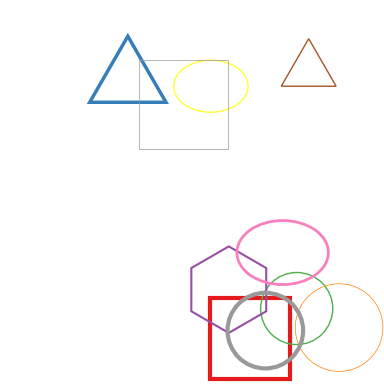[{"shape": "square", "thickness": 3, "radius": 0.52, "center": [0.649, 0.121]}, {"shape": "triangle", "thickness": 2.5, "radius": 0.57, "center": [0.332, 0.792]}, {"shape": "circle", "thickness": 1, "radius": 0.47, "center": [0.771, 0.199]}, {"shape": "hexagon", "thickness": 1.5, "radius": 0.56, "center": [0.594, 0.248]}, {"shape": "circle", "thickness": 0.5, "radius": 0.57, "center": [0.881, 0.149]}, {"shape": "oval", "thickness": 1, "radius": 0.48, "center": [0.548, 0.776]}, {"shape": "triangle", "thickness": 1, "radius": 0.41, "center": [0.802, 0.817]}, {"shape": "oval", "thickness": 2, "radius": 0.59, "center": [0.734, 0.344]}, {"shape": "square", "thickness": 0.5, "radius": 0.58, "center": [0.476, 0.728]}, {"shape": "circle", "thickness": 3, "radius": 0.49, "center": [0.689, 0.141]}]